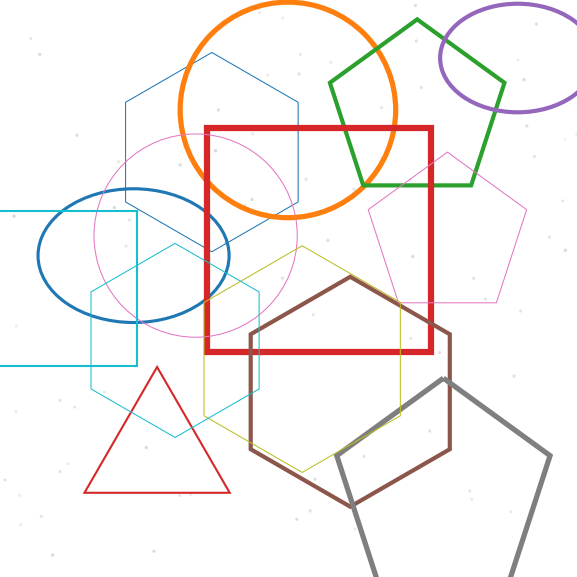[{"shape": "oval", "thickness": 1.5, "radius": 0.83, "center": [0.231, 0.556]}, {"shape": "hexagon", "thickness": 0.5, "radius": 0.86, "center": [0.367, 0.736]}, {"shape": "circle", "thickness": 2.5, "radius": 0.93, "center": [0.499, 0.809]}, {"shape": "pentagon", "thickness": 2, "radius": 0.79, "center": [0.722, 0.807]}, {"shape": "square", "thickness": 3, "radius": 0.97, "center": [0.553, 0.583]}, {"shape": "triangle", "thickness": 1, "radius": 0.73, "center": [0.272, 0.218]}, {"shape": "oval", "thickness": 2, "radius": 0.67, "center": [0.896, 0.899]}, {"shape": "hexagon", "thickness": 2, "radius": 1.0, "center": [0.606, 0.321]}, {"shape": "circle", "thickness": 0.5, "radius": 0.88, "center": [0.339, 0.591]}, {"shape": "pentagon", "thickness": 0.5, "radius": 0.72, "center": [0.775, 0.591]}, {"shape": "pentagon", "thickness": 2.5, "radius": 0.97, "center": [0.768, 0.15]}, {"shape": "hexagon", "thickness": 0.5, "radius": 0.98, "center": [0.523, 0.377]}, {"shape": "hexagon", "thickness": 0.5, "radius": 0.84, "center": [0.303, 0.41]}, {"shape": "square", "thickness": 1, "radius": 0.67, "center": [0.104, 0.499]}]